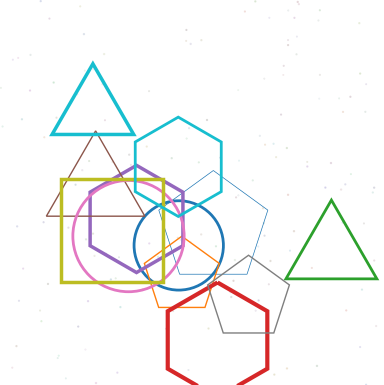[{"shape": "circle", "thickness": 2, "radius": 0.58, "center": [0.464, 0.363]}, {"shape": "pentagon", "thickness": 0.5, "radius": 0.74, "center": [0.554, 0.408]}, {"shape": "pentagon", "thickness": 1, "radius": 0.51, "center": [0.472, 0.284]}, {"shape": "triangle", "thickness": 2, "radius": 0.68, "center": [0.861, 0.344]}, {"shape": "hexagon", "thickness": 3, "radius": 0.75, "center": [0.565, 0.117]}, {"shape": "hexagon", "thickness": 2.5, "radius": 0.7, "center": [0.355, 0.431]}, {"shape": "triangle", "thickness": 1, "radius": 0.74, "center": [0.248, 0.512]}, {"shape": "circle", "thickness": 2, "radius": 0.72, "center": [0.334, 0.387]}, {"shape": "pentagon", "thickness": 1, "radius": 0.56, "center": [0.646, 0.225]}, {"shape": "square", "thickness": 2.5, "radius": 0.67, "center": [0.291, 0.401]}, {"shape": "triangle", "thickness": 2.5, "radius": 0.61, "center": [0.241, 0.712]}, {"shape": "hexagon", "thickness": 2, "radius": 0.65, "center": [0.463, 0.567]}]